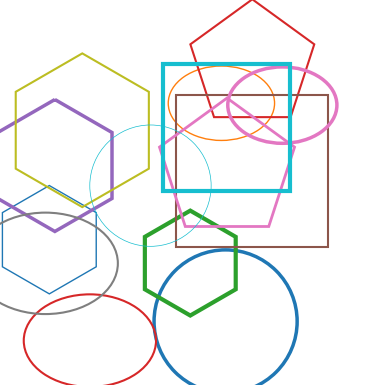[{"shape": "circle", "thickness": 2.5, "radius": 0.93, "center": [0.586, 0.165]}, {"shape": "hexagon", "thickness": 1, "radius": 0.7, "center": [0.128, 0.377]}, {"shape": "oval", "thickness": 1, "radius": 0.69, "center": [0.575, 0.732]}, {"shape": "hexagon", "thickness": 3, "radius": 0.68, "center": [0.494, 0.317]}, {"shape": "pentagon", "thickness": 1.5, "radius": 0.85, "center": [0.655, 0.833]}, {"shape": "oval", "thickness": 1.5, "radius": 0.86, "center": [0.233, 0.115]}, {"shape": "hexagon", "thickness": 2.5, "radius": 0.86, "center": [0.143, 0.57]}, {"shape": "square", "thickness": 1.5, "radius": 0.99, "center": [0.655, 0.555]}, {"shape": "pentagon", "thickness": 2, "radius": 0.92, "center": [0.59, 0.561]}, {"shape": "oval", "thickness": 2.5, "radius": 0.71, "center": [0.733, 0.727]}, {"shape": "oval", "thickness": 1.5, "radius": 0.94, "center": [0.118, 0.316]}, {"shape": "hexagon", "thickness": 1.5, "radius": 1.0, "center": [0.214, 0.662]}, {"shape": "circle", "thickness": 0.5, "radius": 0.79, "center": [0.391, 0.518]}, {"shape": "square", "thickness": 3, "radius": 0.82, "center": [0.589, 0.669]}]